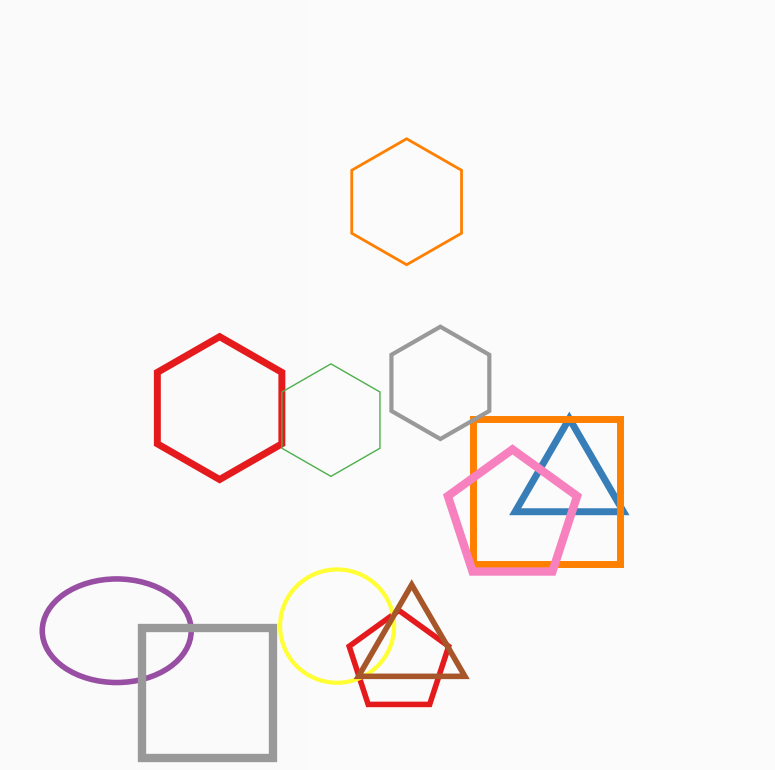[{"shape": "hexagon", "thickness": 2.5, "radius": 0.46, "center": [0.283, 0.47]}, {"shape": "pentagon", "thickness": 2, "radius": 0.34, "center": [0.515, 0.14]}, {"shape": "triangle", "thickness": 2.5, "radius": 0.4, "center": [0.735, 0.376]}, {"shape": "hexagon", "thickness": 0.5, "radius": 0.37, "center": [0.427, 0.454]}, {"shape": "oval", "thickness": 2, "radius": 0.48, "center": [0.151, 0.181]}, {"shape": "square", "thickness": 2.5, "radius": 0.47, "center": [0.705, 0.362]}, {"shape": "hexagon", "thickness": 1, "radius": 0.41, "center": [0.525, 0.738]}, {"shape": "circle", "thickness": 1.5, "radius": 0.37, "center": [0.435, 0.187]}, {"shape": "triangle", "thickness": 2, "radius": 0.4, "center": [0.531, 0.161]}, {"shape": "pentagon", "thickness": 3, "radius": 0.44, "center": [0.661, 0.329]}, {"shape": "hexagon", "thickness": 1.5, "radius": 0.36, "center": [0.568, 0.503]}, {"shape": "square", "thickness": 3, "radius": 0.42, "center": [0.268, 0.1]}]